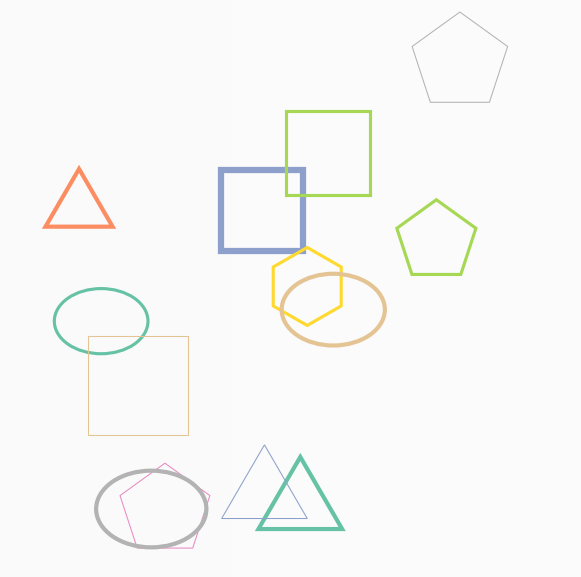[{"shape": "triangle", "thickness": 2, "radius": 0.42, "center": [0.517, 0.125]}, {"shape": "oval", "thickness": 1.5, "radius": 0.4, "center": [0.174, 0.443]}, {"shape": "triangle", "thickness": 2, "radius": 0.33, "center": [0.136, 0.64]}, {"shape": "square", "thickness": 3, "radius": 0.35, "center": [0.451, 0.634]}, {"shape": "triangle", "thickness": 0.5, "radius": 0.43, "center": [0.455, 0.144]}, {"shape": "pentagon", "thickness": 0.5, "radius": 0.41, "center": [0.284, 0.116]}, {"shape": "pentagon", "thickness": 1.5, "radius": 0.36, "center": [0.751, 0.582]}, {"shape": "square", "thickness": 1.5, "radius": 0.36, "center": [0.564, 0.734]}, {"shape": "hexagon", "thickness": 1.5, "radius": 0.34, "center": [0.529, 0.503]}, {"shape": "oval", "thickness": 2, "radius": 0.44, "center": [0.573, 0.463]}, {"shape": "square", "thickness": 0.5, "radius": 0.43, "center": [0.238, 0.331]}, {"shape": "pentagon", "thickness": 0.5, "radius": 0.43, "center": [0.791, 0.892]}, {"shape": "oval", "thickness": 2, "radius": 0.47, "center": [0.26, 0.118]}]